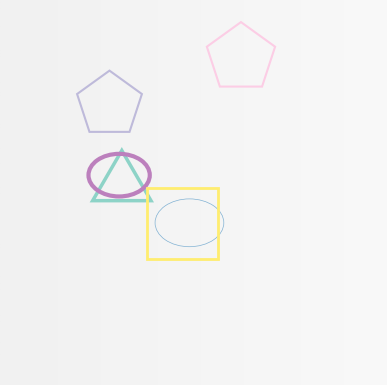[{"shape": "triangle", "thickness": 2.5, "radius": 0.43, "center": [0.314, 0.522]}, {"shape": "pentagon", "thickness": 1.5, "radius": 0.44, "center": [0.283, 0.729]}, {"shape": "oval", "thickness": 0.5, "radius": 0.44, "center": [0.489, 0.421]}, {"shape": "pentagon", "thickness": 1.5, "radius": 0.46, "center": [0.622, 0.85]}, {"shape": "oval", "thickness": 3, "radius": 0.4, "center": [0.307, 0.545]}, {"shape": "square", "thickness": 2, "radius": 0.46, "center": [0.471, 0.419]}]